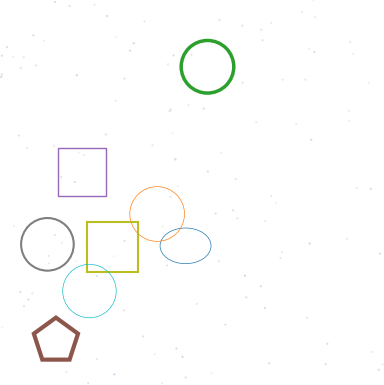[{"shape": "oval", "thickness": 0.5, "radius": 0.33, "center": [0.482, 0.361]}, {"shape": "circle", "thickness": 0.5, "radius": 0.36, "center": [0.408, 0.444]}, {"shape": "circle", "thickness": 2.5, "radius": 0.34, "center": [0.539, 0.827]}, {"shape": "square", "thickness": 1, "radius": 0.31, "center": [0.213, 0.552]}, {"shape": "pentagon", "thickness": 3, "radius": 0.3, "center": [0.145, 0.115]}, {"shape": "circle", "thickness": 1.5, "radius": 0.34, "center": [0.123, 0.365]}, {"shape": "square", "thickness": 1.5, "radius": 0.33, "center": [0.292, 0.358]}, {"shape": "circle", "thickness": 0.5, "radius": 0.35, "center": [0.232, 0.244]}]